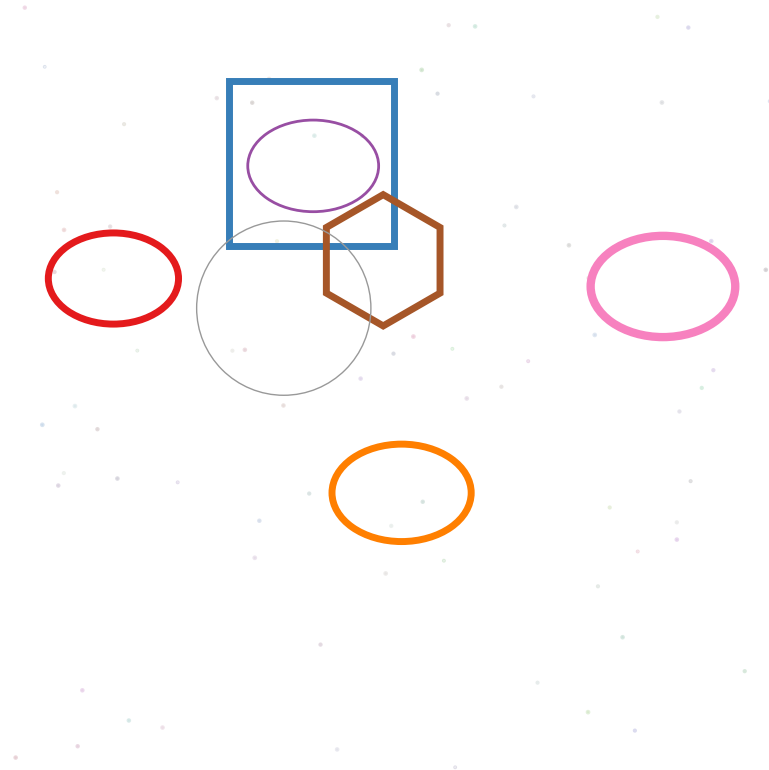[{"shape": "oval", "thickness": 2.5, "radius": 0.42, "center": [0.147, 0.638]}, {"shape": "square", "thickness": 2.5, "radius": 0.53, "center": [0.405, 0.788]}, {"shape": "oval", "thickness": 1, "radius": 0.42, "center": [0.407, 0.785]}, {"shape": "oval", "thickness": 2.5, "radius": 0.45, "center": [0.522, 0.36]}, {"shape": "hexagon", "thickness": 2.5, "radius": 0.43, "center": [0.498, 0.662]}, {"shape": "oval", "thickness": 3, "radius": 0.47, "center": [0.861, 0.628]}, {"shape": "circle", "thickness": 0.5, "radius": 0.57, "center": [0.369, 0.6]}]